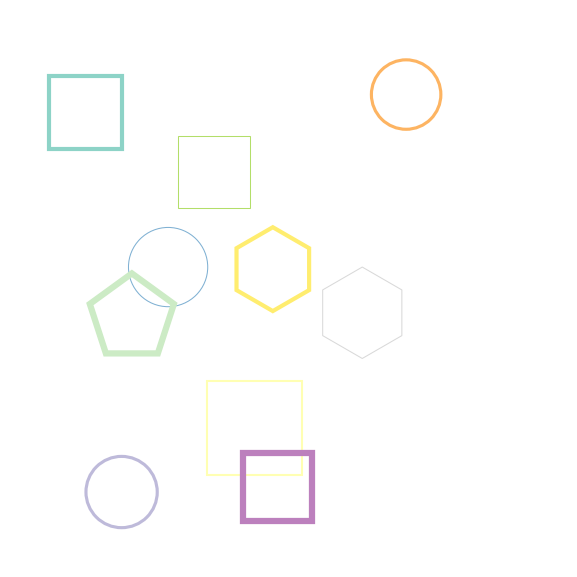[{"shape": "square", "thickness": 2, "radius": 0.32, "center": [0.148, 0.805]}, {"shape": "square", "thickness": 1, "radius": 0.41, "center": [0.441, 0.258]}, {"shape": "circle", "thickness": 1.5, "radius": 0.31, "center": [0.211, 0.147]}, {"shape": "circle", "thickness": 0.5, "radius": 0.34, "center": [0.291, 0.537]}, {"shape": "circle", "thickness": 1.5, "radius": 0.3, "center": [0.703, 0.835]}, {"shape": "square", "thickness": 0.5, "radius": 0.31, "center": [0.371, 0.701]}, {"shape": "hexagon", "thickness": 0.5, "radius": 0.4, "center": [0.627, 0.458]}, {"shape": "square", "thickness": 3, "radius": 0.3, "center": [0.481, 0.156]}, {"shape": "pentagon", "thickness": 3, "radius": 0.38, "center": [0.228, 0.449]}, {"shape": "hexagon", "thickness": 2, "radius": 0.36, "center": [0.472, 0.533]}]